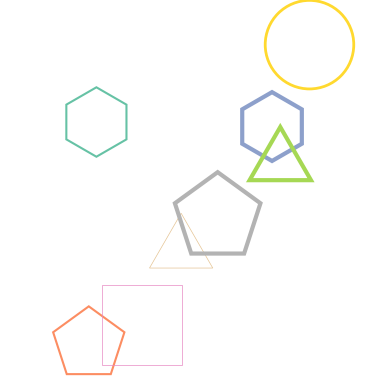[{"shape": "hexagon", "thickness": 1.5, "radius": 0.45, "center": [0.25, 0.683]}, {"shape": "pentagon", "thickness": 1.5, "radius": 0.49, "center": [0.231, 0.107]}, {"shape": "hexagon", "thickness": 3, "radius": 0.45, "center": [0.707, 0.671]}, {"shape": "square", "thickness": 0.5, "radius": 0.52, "center": [0.37, 0.156]}, {"shape": "triangle", "thickness": 3, "radius": 0.46, "center": [0.728, 0.578]}, {"shape": "circle", "thickness": 2, "radius": 0.57, "center": [0.804, 0.884]}, {"shape": "triangle", "thickness": 0.5, "radius": 0.47, "center": [0.47, 0.351]}, {"shape": "pentagon", "thickness": 3, "radius": 0.58, "center": [0.565, 0.436]}]